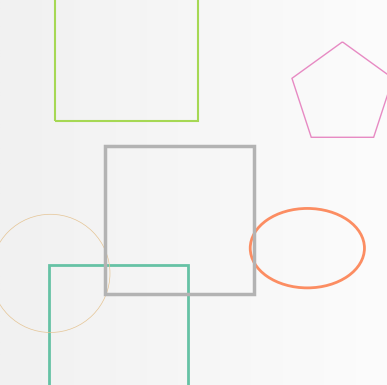[{"shape": "square", "thickness": 2, "radius": 0.9, "center": [0.305, 0.131]}, {"shape": "oval", "thickness": 2, "radius": 0.74, "center": [0.793, 0.355]}, {"shape": "pentagon", "thickness": 1, "radius": 0.68, "center": [0.884, 0.754]}, {"shape": "square", "thickness": 1.5, "radius": 0.92, "center": [0.327, 0.869]}, {"shape": "circle", "thickness": 0.5, "radius": 0.77, "center": [0.13, 0.29]}, {"shape": "square", "thickness": 2.5, "radius": 0.96, "center": [0.463, 0.429]}]